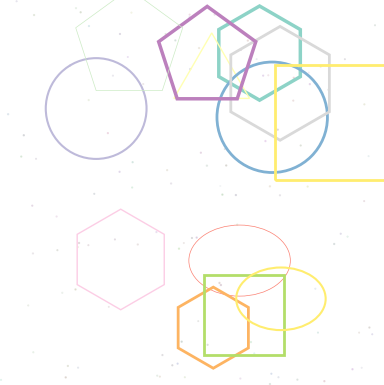[{"shape": "hexagon", "thickness": 2.5, "radius": 0.61, "center": [0.674, 0.862]}, {"shape": "triangle", "thickness": 1, "radius": 0.57, "center": [0.55, 0.801]}, {"shape": "circle", "thickness": 1.5, "radius": 0.65, "center": [0.25, 0.718]}, {"shape": "oval", "thickness": 0.5, "radius": 0.66, "center": [0.622, 0.323]}, {"shape": "circle", "thickness": 2, "radius": 0.72, "center": [0.707, 0.695]}, {"shape": "hexagon", "thickness": 2, "radius": 0.53, "center": [0.554, 0.149]}, {"shape": "square", "thickness": 2, "radius": 0.52, "center": [0.634, 0.182]}, {"shape": "hexagon", "thickness": 1, "radius": 0.65, "center": [0.314, 0.326]}, {"shape": "hexagon", "thickness": 2, "radius": 0.74, "center": [0.727, 0.784]}, {"shape": "pentagon", "thickness": 2.5, "radius": 0.66, "center": [0.538, 0.851]}, {"shape": "pentagon", "thickness": 0.5, "radius": 0.73, "center": [0.336, 0.883]}, {"shape": "oval", "thickness": 1.5, "radius": 0.58, "center": [0.73, 0.224]}, {"shape": "square", "thickness": 2, "radius": 0.74, "center": [0.864, 0.683]}]